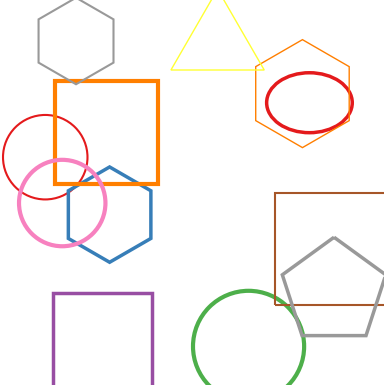[{"shape": "oval", "thickness": 2.5, "radius": 0.56, "center": [0.804, 0.733]}, {"shape": "circle", "thickness": 1.5, "radius": 0.55, "center": [0.118, 0.592]}, {"shape": "hexagon", "thickness": 2.5, "radius": 0.62, "center": [0.285, 0.443]}, {"shape": "circle", "thickness": 3, "radius": 0.72, "center": [0.646, 0.1]}, {"shape": "square", "thickness": 2.5, "radius": 0.64, "center": [0.267, 0.11]}, {"shape": "square", "thickness": 3, "radius": 0.67, "center": [0.276, 0.656]}, {"shape": "hexagon", "thickness": 1, "radius": 0.7, "center": [0.786, 0.757]}, {"shape": "triangle", "thickness": 1, "radius": 0.7, "center": [0.565, 0.888]}, {"shape": "square", "thickness": 1.5, "radius": 0.72, "center": [0.86, 0.354]}, {"shape": "circle", "thickness": 3, "radius": 0.56, "center": [0.162, 0.473]}, {"shape": "hexagon", "thickness": 1.5, "radius": 0.56, "center": [0.197, 0.894]}, {"shape": "pentagon", "thickness": 2.5, "radius": 0.71, "center": [0.868, 0.243]}]